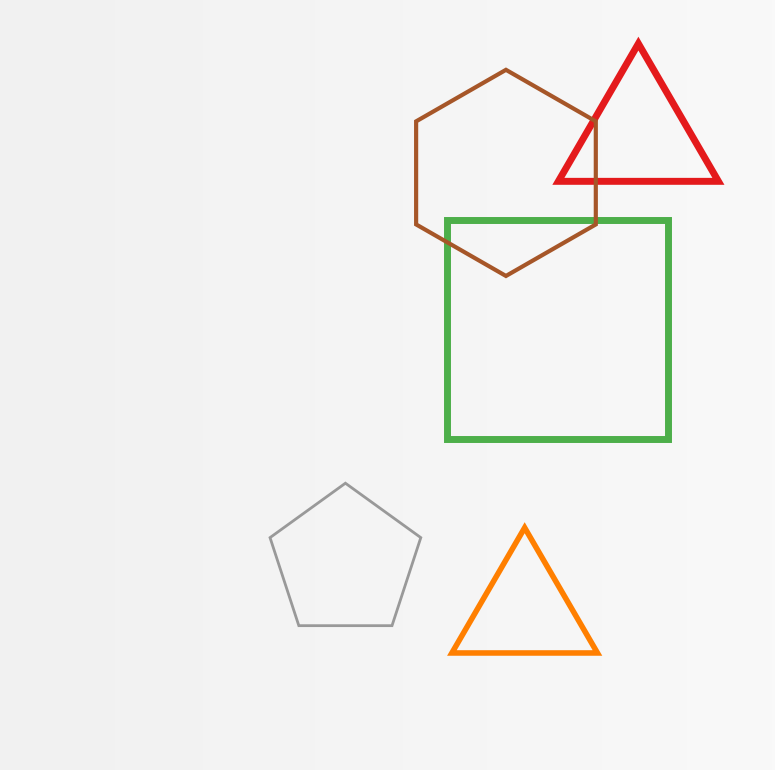[{"shape": "triangle", "thickness": 2.5, "radius": 0.6, "center": [0.824, 0.824]}, {"shape": "square", "thickness": 2.5, "radius": 0.71, "center": [0.719, 0.572]}, {"shape": "triangle", "thickness": 2, "radius": 0.54, "center": [0.677, 0.206]}, {"shape": "hexagon", "thickness": 1.5, "radius": 0.67, "center": [0.653, 0.775]}, {"shape": "pentagon", "thickness": 1, "radius": 0.51, "center": [0.446, 0.27]}]